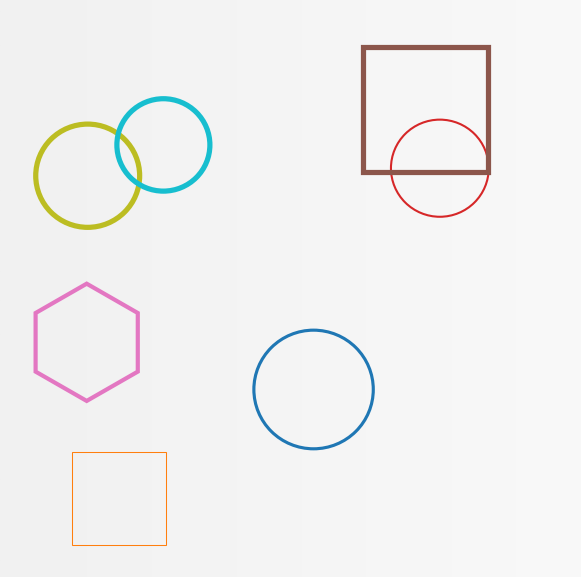[{"shape": "circle", "thickness": 1.5, "radius": 0.51, "center": [0.539, 0.325]}, {"shape": "square", "thickness": 0.5, "radius": 0.4, "center": [0.205, 0.136]}, {"shape": "circle", "thickness": 1, "radius": 0.42, "center": [0.757, 0.708]}, {"shape": "square", "thickness": 2.5, "radius": 0.54, "center": [0.732, 0.81]}, {"shape": "hexagon", "thickness": 2, "radius": 0.51, "center": [0.149, 0.406]}, {"shape": "circle", "thickness": 2.5, "radius": 0.45, "center": [0.151, 0.695]}, {"shape": "circle", "thickness": 2.5, "radius": 0.4, "center": [0.281, 0.748]}]